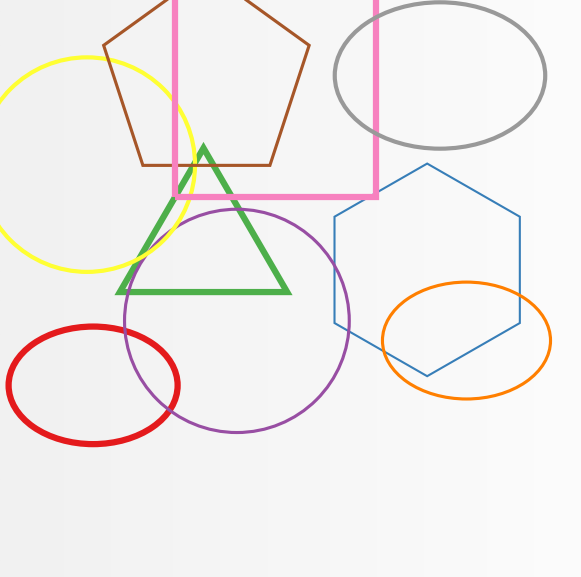[{"shape": "oval", "thickness": 3, "radius": 0.73, "center": [0.16, 0.332]}, {"shape": "hexagon", "thickness": 1, "radius": 0.92, "center": [0.735, 0.532]}, {"shape": "triangle", "thickness": 3, "radius": 0.83, "center": [0.35, 0.577]}, {"shape": "circle", "thickness": 1.5, "radius": 0.97, "center": [0.408, 0.443]}, {"shape": "oval", "thickness": 1.5, "radius": 0.72, "center": [0.803, 0.409]}, {"shape": "circle", "thickness": 2, "radius": 0.93, "center": [0.15, 0.714]}, {"shape": "pentagon", "thickness": 1.5, "radius": 0.93, "center": [0.355, 0.863]}, {"shape": "square", "thickness": 3, "radius": 0.87, "center": [0.474, 0.831]}, {"shape": "oval", "thickness": 2, "radius": 0.91, "center": [0.757, 0.868]}]